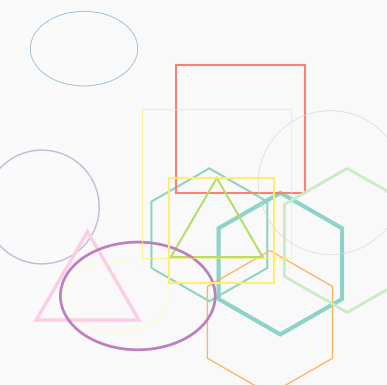[{"shape": "hexagon", "thickness": 3, "radius": 0.92, "center": [0.723, 0.315]}, {"shape": "hexagon", "thickness": 1.5, "radius": 0.86, "center": [0.54, 0.39]}, {"shape": "oval", "thickness": 0.5, "radius": 0.67, "center": [0.302, 0.23]}, {"shape": "circle", "thickness": 1, "radius": 0.74, "center": [0.108, 0.462]}, {"shape": "square", "thickness": 1.5, "radius": 0.83, "center": [0.621, 0.664]}, {"shape": "oval", "thickness": 0.5, "radius": 0.69, "center": [0.217, 0.874]}, {"shape": "hexagon", "thickness": 1, "radius": 0.93, "center": [0.697, 0.163]}, {"shape": "triangle", "thickness": 1.5, "radius": 0.68, "center": [0.559, 0.401]}, {"shape": "triangle", "thickness": 2.5, "radius": 0.77, "center": [0.226, 0.245]}, {"shape": "circle", "thickness": 0.5, "radius": 0.93, "center": [0.853, 0.526]}, {"shape": "oval", "thickness": 2, "radius": 1.0, "center": [0.356, 0.231]}, {"shape": "hexagon", "thickness": 2, "radius": 0.94, "center": [0.896, 0.376]}, {"shape": "square", "thickness": 1.5, "radius": 0.68, "center": [0.571, 0.4]}, {"shape": "square", "thickness": 0.5, "radius": 0.97, "center": [0.559, 0.523]}]